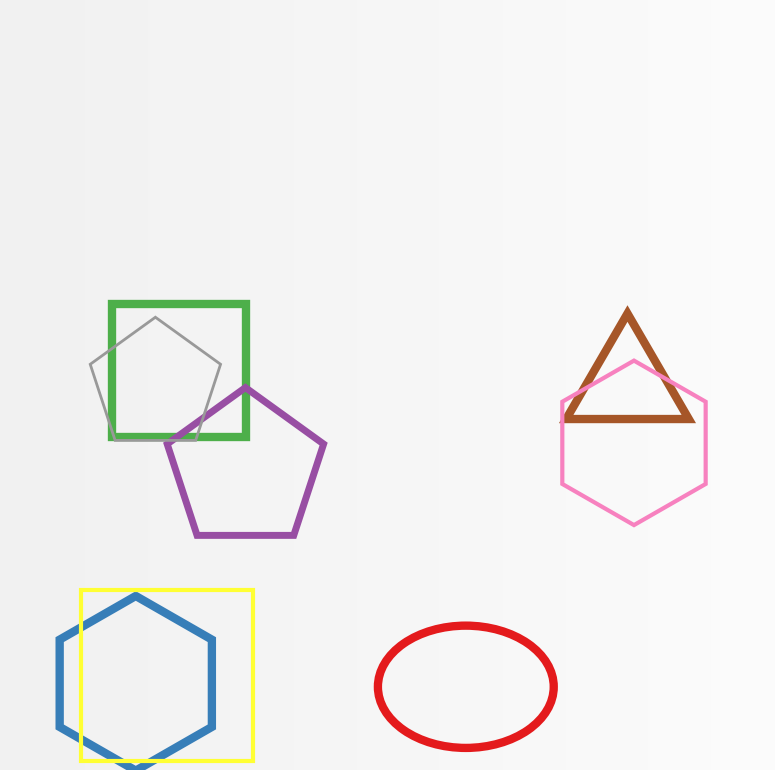[{"shape": "oval", "thickness": 3, "radius": 0.57, "center": [0.601, 0.108]}, {"shape": "hexagon", "thickness": 3, "radius": 0.57, "center": [0.175, 0.113]}, {"shape": "square", "thickness": 3, "radius": 0.43, "center": [0.231, 0.519]}, {"shape": "pentagon", "thickness": 2.5, "radius": 0.53, "center": [0.317, 0.391]}, {"shape": "square", "thickness": 1.5, "radius": 0.56, "center": [0.215, 0.123]}, {"shape": "triangle", "thickness": 3, "radius": 0.46, "center": [0.81, 0.501]}, {"shape": "hexagon", "thickness": 1.5, "radius": 0.53, "center": [0.818, 0.425]}, {"shape": "pentagon", "thickness": 1, "radius": 0.44, "center": [0.201, 0.5]}]